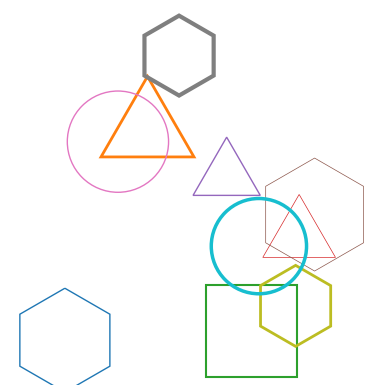[{"shape": "hexagon", "thickness": 1, "radius": 0.67, "center": [0.168, 0.116]}, {"shape": "triangle", "thickness": 2, "radius": 0.7, "center": [0.383, 0.662]}, {"shape": "square", "thickness": 1.5, "radius": 0.59, "center": [0.654, 0.14]}, {"shape": "triangle", "thickness": 0.5, "radius": 0.54, "center": [0.777, 0.386]}, {"shape": "triangle", "thickness": 1, "radius": 0.5, "center": [0.589, 0.543]}, {"shape": "hexagon", "thickness": 0.5, "radius": 0.73, "center": [0.817, 0.443]}, {"shape": "circle", "thickness": 1, "radius": 0.66, "center": [0.306, 0.632]}, {"shape": "hexagon", "thickness": 3, "radius": 0.52, "center": [0.465, 0.856]}, {"shape": "hexagon", "thickness": 2, "radius": 0.53, "center": [0.768, 0.206]}, {"shape": "circle", "thickness": 2.5, "radius": 0.62, "center": [0.672, 0.361]}]